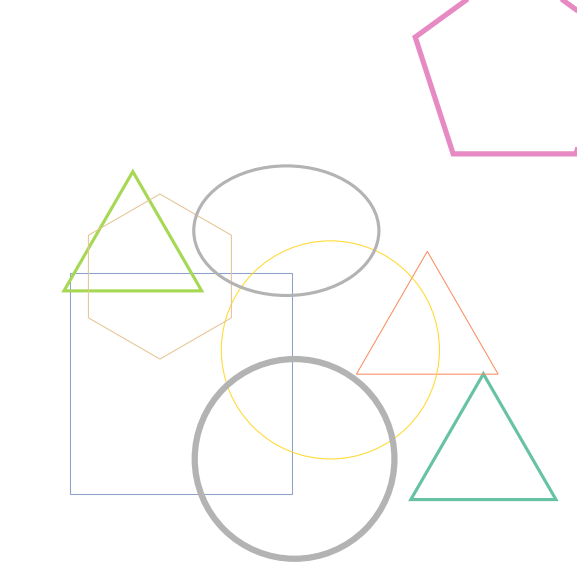[{"shape": "triangle", "thickness": 1.5, "radius": 0.73, "center": [0.837, 0.207]}, {"shape": "triangle", "thickness": 0.5, "radius": 0.71, "center": [0.74, 0.422]}, {"shape": "square", "thickness": 0.5, "radius": 0.96, "center": [0.313, 0.335]}, {"shape": "pentagon", "thickness": 2.5, "radius": 0.9, "center": [0.891, 0.879]}, {"shape": "triangle", "thickness": 1.5, "radius": 0.69, "center": [0.23, 0.564]}, {"shape": "circle", "thickness": 0.5, "radius": 0.94, "center": [0.572, 0.393]}, {"shape": "hexagon", "thickness": 0.5, "radius": 0.71, "center": [0.277, 0.52]}, {"shape": "oval", "thickness": 1.5, "radius": 0.8, "center": [0.496, 0.6]}, {"shape": "circle", "thickness": 3, "radius": 0.86, "center": [0.51, 0.204]}]